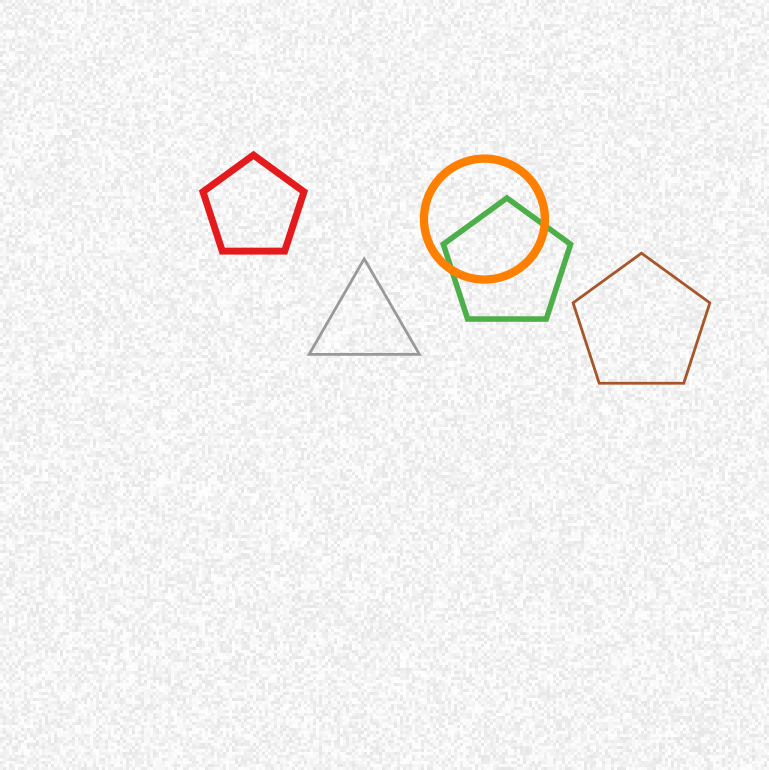[{"shape": "pentagon", "thickness": 2.5, "radius": 0.34, "center": [0.329, 0.73]}, {"shape": "pentagon", "thickness": 2, "radius": 0.43, "center": [0.658, 0.656]}, {"shape": "circle", "thickness": 3, "radius": 0.39, "center": [0.629, 0.715]}, {"shape": "pentagon", "thickness": 1, "radius": 0.47, "center": [0.833, 0.578]}, {"shape": "triangle", "thickness": 1, "radius": 0.41, "center": [0.473, 0.581]}]